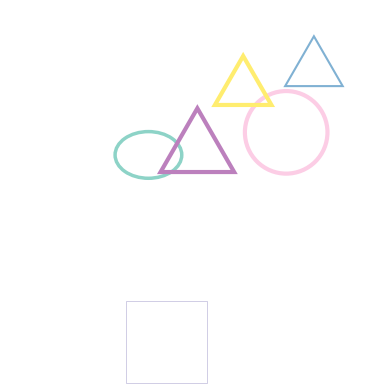[{"shape": "oval", "thickness": 2.5, "radius": 0.43, "center": [0.386, 0.598]}, {"shape": "square", "thickness": 0.5, "radius": 0.53, "center": [0.432, 0.112]}, {"shape": "triangle", "thickness": 1.5, "radius": 0.43, "center": [0.815, 0.82]}, {"shape": "circle", "thickness": 3, "radius": 0.54, "center": [0.743, 0.656]}, {"shape": "triangle", "thickness": 3, "radius": 0.55, "center": [0.513, 0.608]}, {"shape": "triangle", "thickness": 3, "radius": 0.42, "center": [0.632, 0.77]}]